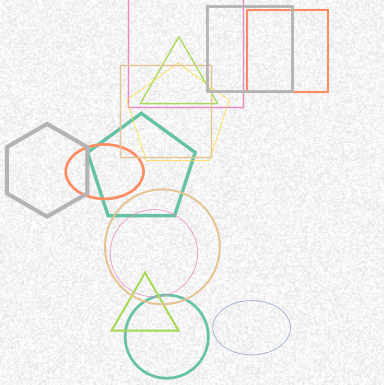[{"shape": "pentagon", "thickness": 2.5, "radius": 0.73, "center": [0.367, 0.559]}, {"shape": "circle", "thickness": 2, "radius": 0.54, "center": [0.433, 0.126]}, {"shape": "oval", "thickness": 2, "radius": 0.5, "center": [0.272, 0.554]}, {"shape": "square", "thickness": 1.5, "radius": 0.53, "center": [0.747, 0.868]}, {"shape": "oval", "thickness": 0.5, "radius": 0.5, "center": [0.654, 0.149]}, {"shape": "square", "thickness": 1, "radius": 0.75, "center": [0.481, 0.872]}, {"shape": "circle", "thickness": 0.5, "radius": 0.57, "center": [0.4, 0.342]}, {"shape": "triangle", "thickness": 1, "radius": 0.58, "center": [0.465, 0.789]}, {"shape": "triangle", "thickness": 1.5, "radius": 0.5, "center": [0.377, 0.191]}, {"shape": "pentagon", "thickness": 0.5, "radius": 0.7, "center": [0.462, 0.696]}, {"shape": "square", "thickness": 1, "radius": 0.59, "center": [0.431, 0.712]}, {"shape": "circle", "thickness": 1.5, "radius": 0.75, "center": [0.422, 0.359]}, {"shape": "hexagon", "thickness": 3, "radius": 0.6, "center": [0.122, 0.558]}, {"shape": "square", "thickness": 2, "radius": 0.56, "center": [0.648, 0.874]}]